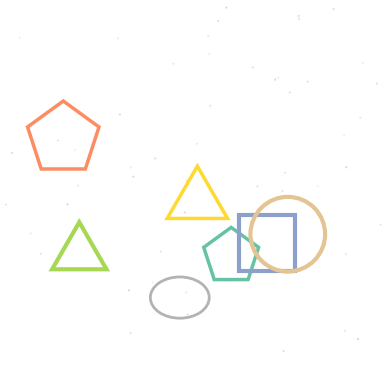[{"shape": "pentagon", "thickness": 2.5, "radius": 0.37, "center": [0.6, 0.334]}, {"shape": "pentagon", "thickness": 2.5, "radius": 0.49, "center": [0.164, 0.64]}, {"shape": "square", "thickness": 3, "radius": 0.36, "center": [0.693, 0.369]}, {"shape": "triangle", "thickness": 3, "radius": 0.41, "center": [0.206, 0.341]}, {"shape": "triangle", "thickness": 2.5, "radius": 0.45, "center": [0.513, 0.478]}, {"shape": "circle", "thickness": 3, "radius": 0.48, "center": [0.747, 0.392]}, {"shape": "oval", "thickness": 2, "radius": 0.38, "center": [0.467, 0.227]}]